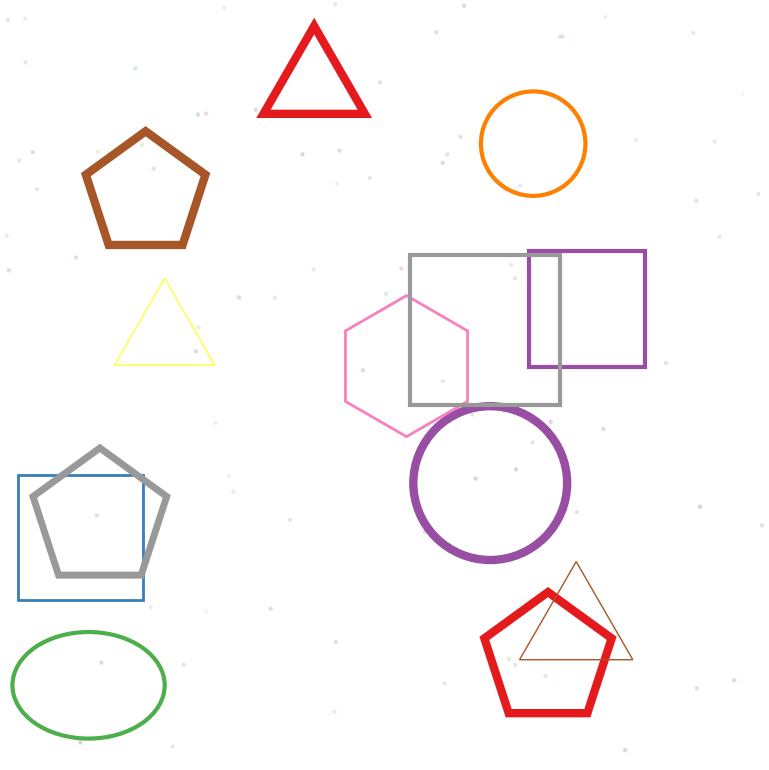[{"shape": "triangle", "thickness": 3, "radius": 0.38, "center": [0.408, 0.89]}, {"shape": "pentagon", "thickness": 3, "radius": 0.43, "center": [0.712, 0.144]}, {"shape": "square", "thickness": 1, "radius": 0.4, "center": [0.104, 0.302]}, {"shape": "oval", "thickness": 1.5, "radius": 0.49, "center": [0.115, 0.11]}, {"shape": "circle", "thickness": 3, "radius": 0.5, "center": [0.637, 0.373]}, {"shape": "square", "thickness": 1.5, "radius": 0.38, "center": [0.763, 0.599]}, {"shape": "circle", "thickness": 1.5, "radius": 0.34, "center": [0.692, 0.813]}, {"shape": "triangle", "thickness": 0.5, "radius": 0.38, "center": [0.214, 0.563]}, {"shape": "pentagon", "thickness": 3, "radius": 0.41, "center": [0.189, 0.748]}, {"shape": "triangle", "thickness": 0.5, "radius": 0.42, "center": [0.748, 0.186]}, {"shape": "hexagon", "thickness": 1, "radius": 0.46, "center": [0.528, 0.525]}, {"shape": "square", "thickness": 1.5, "radius": 0.49, "center": [0.63, 0.572]}, {"shape": "pentagon", "thickness": 2.5, "radius": 0.46, "center": [0.13, 0.327]}]